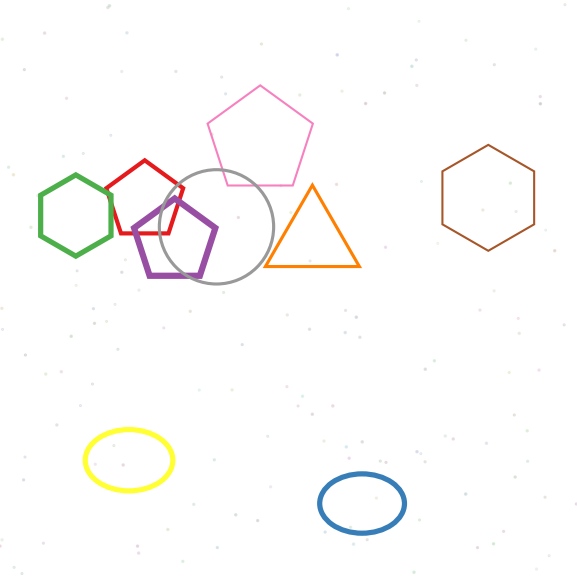[{"shape": "pentagon", "thickness": 2, "radius": 0.35, "center": [0.251, 0.652]}, {"shape": "oval", "thickness": 2.5, "radius": 0.37, "center": [0.627, 0.127]}, {"shape": "hexagon", "thickness": 2.5, "radius": 0.35, "center": [0.131, 0.626]}, {"shape": "pentagon", "thickness": 3, "radius": 0.37, "center": [0.303, 0.581]}, {"shape": "triangle", "thickness": 1.5, "radius": 0.47, "center": [0.541, 0.585]}, {"shape": "oval", "thickness": 2.5, "radius": 0.38, "center": [0.223, 0.202]}, {"shape": "hexagon", "thickness": 1, "radius": 0.46, "center": [0.846, 0.657]}, {"shape": "pentagon", "thickness": 1, "radius": 0.48, "center": [0.451, 0.755]}, {"shape": "circle", "thickness": 1.5, "radius": 0.49, "center": [0.375, 0.606]}]